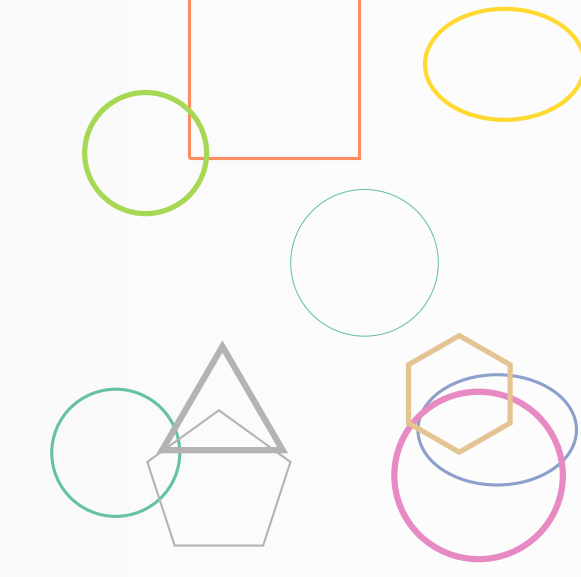[{"shape": "circle", "thickness": 1.5, "radius": 0.55, "center": [0.199, 0.215]}, {"shape": "circle", "thickness": 0.5, "radius": 0.64, "center": [0.627, 0.544]}, {"shape": "square", "thickness": 1.5, "radius": 0.73, "center": [0.471, 0.872]}, {"shape": "oval", "thickness": 1.5, "radius": 0.68, "center": [0.855, 0.255]}, {"shape": "circle", "thickness": 3, "radius": 0.72, "center": [0.823, 0.176]}, {"shape": "circle", "thickness": 2.5, "radius": 0.52, "center": [0.251, 0.734]}, {"shape": "oval", "thickness": 2, "radius": 0.69, "center": [0.868, 0.888]}, {"shape": "hexagon", "thickness": 2.5, "radius": 0.5, "center": [0.79, 0.317]}, {"shape": "triangle", "thickness": 3, "radius": 0.6, "center": [0.383, 0.279]}, {"shape": "pentagon", "thickness": 1, "radius": 0.65, "center": [0.377, 0.159]}]